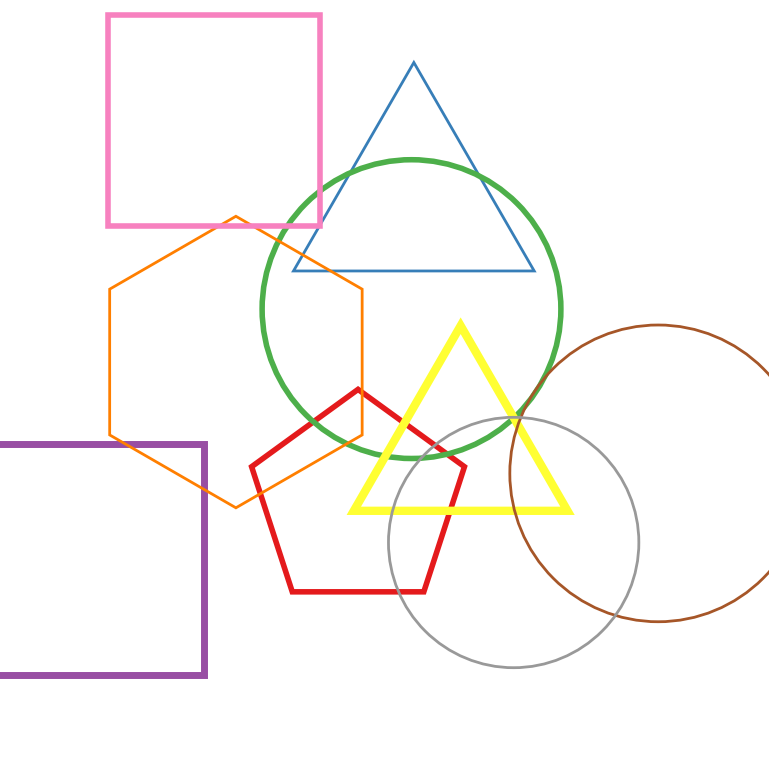[{"shape": "pentagon", "thickness": 2, "radius": 0.73, "center": [0.465, 0.349]}, {"shape": "triangle", "thickness": 1, "radius": 0.9, "center": [0.537, 0.738]}, {"shape": "circle", "thickness": 2, "radius": 0.97, "center": [0.534, 0.599]}, {"shape": "square", "thickness": 2.5, "radius": 0.75, "center": [0.115, 0.273]}, {"shape": "hexagon", "thickness": 1, "radius": 0.95, "center": [0.306, 0.53]}, {"shape": "triangle", "thickness": 3, "radius": 0.8, "center": [0.598, 0.417]}, {"shape": "circle", "thickness": 1, "radius": 0.96, "center": [0.855, 0.385]}, {"shape": "square", "thickness": 2, "radius": 0.69, "center": [0.278, 0.843]}, {"shape": "circle", "thickness": 1, "radius": 0.81, "center": [0.667, 0.295]}]